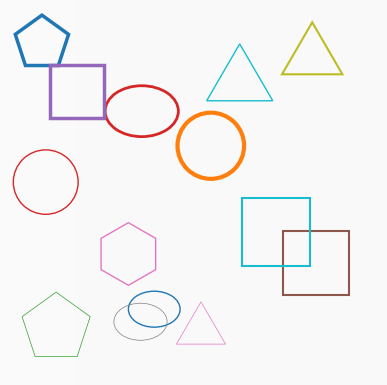[{"shape": "pentagon", "thickness": 2.5, "radius": 0.36, "center": [0.108, 0.888]}, {"shape": "oval", "thickness": 1, "radius": 0.33, "center": [0.398, 0.197]}, {"shape": "circle", "thickness": 3, "radius": 0.43, "center": [0.544, 0.621]}, {"shape": "pentagon", "thickness": 0.5, "radius": 0.46, "center": [0.145, 0.149]}, {"shape": "circle", "thickness": 1, "radius": 0.42, "center": [0.118, 0.527]}, {"shape": "oval", "thickness": 2, "radius": 0.47, "center": [0.366, 0.711]}, {"shape": "square", "thickness": 2.5, "radius": 0.35, "center": [0.198, 0.762]}, {"shape": "square", "thickness": 1.5, "radius": 0.42, "center": [0.815, 0.317]}, {"shape": "hexagon", "thickness": 1, "radius": 0.41, "center": [0.331, 0.34]}, {"shape": "triangle", "thickness": 0.5, "radius": 0.37, "center": [0.519, 0.143]}, {"shape": "oval", "thickness": 0.5, "radius": 0.34, "center": [0.363, 0.164]}, {"shape": "triangle", "thickness": 1.5, "radius": 0.45, "center": [0.806, 0.852]}, {"shape": "triangle", "thickness": 1, "radius": 0.49, "center": [0.619, 0.788]}, {"shape": "square", "thickness": 1.5, "radius": 0.44, "center": [0.712, 0.398]}]